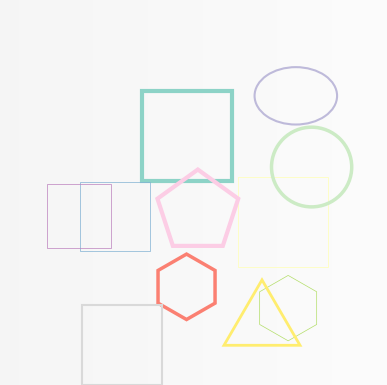[{"shape": "square", "thickness": 3, "radius": 0.58, "center": [0.482, 0.647]}, {"shape": "square", "thickness": 0.5, "radius": 0.58, "center": [0.73, 0.424]}, {"shape": "oval", "thickness": 1.5, "radius": 0.53, "center": [0.763, 0.751]}, {"shape": "hexagon", "thickness": 2.5, "radius": 0.42, "center": [0.481, 0.255]}, {"shape": "square", "thickness": 0.5, "radius": 0.45, "center": [0.296, 0.437]}, {"shape": "hexagon", "thickness": 0.5, "radius": 0.42, "center": [0.744, 0.2]}, {"shape": "pentagon", "thickness": 3, "radius": 0.55, "center": [0.511, 0.45]}, {"shape": "square", "thickness": 1.5, "radius": 0.52, "center": [0.315, 0.105]}, {"shape": "square", "thickness": 0.5, "radius": 0.41, "center": [0.203, 0.439]}, {"shape": "circle", "thickness": 2.5, "radius": 0.52, "center": [0.804, 0.566]}, {"shape": "triangle", "thickness": 2, "radius": 0.57, "center": [0.676, 0.16]}]